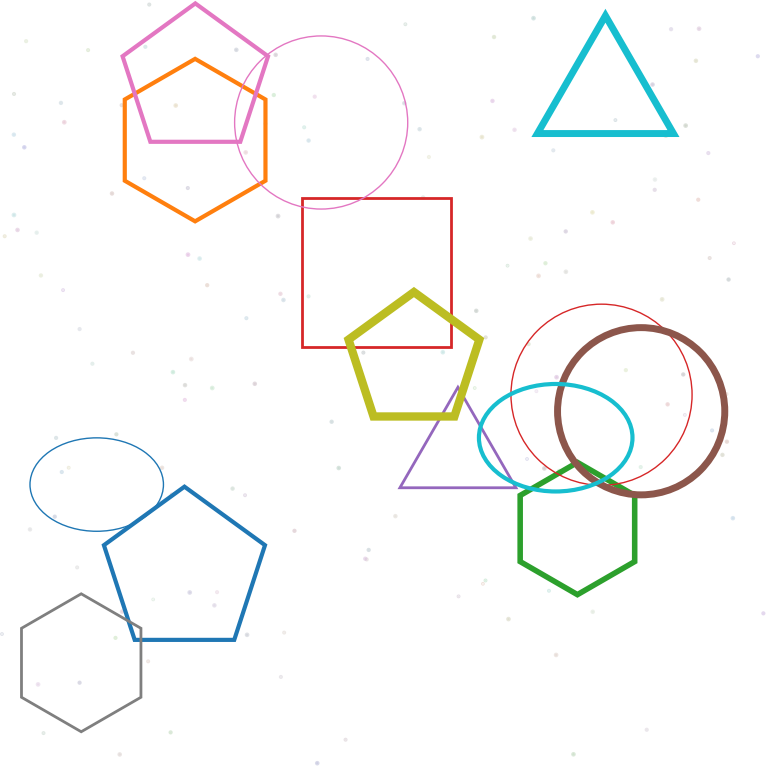[{"shape": "pentagon", "thickness": 1.5, "radius": 0.55, "center": [0.24, 0.258]}, {"shape": "oval", "thickness": 0.5, "radius": 0.43, "center": [0.126, 0.371]}, {"shape": "hexagon", "thickness": 1.5, "radius": 0.53, "center": [0.253, 0.818]}, {"shape": "hexagon", "thickness": 2, "radius": 0.43, "center": [0.75, 0.314]}, {"shape": "square", "thickness": 1, "radius": 0.48, "center": [0.489, 0.646]}, {"shape": "circle", "thickness": 0.5, "radius": 0.59, "center": [0.781, 0.487]}, {"shape": "triangle", "thickness": 1, "radius": 0.43, "center": [0.595, 0.41]}, {"shape": "circle", "thickness": 2.5, "radius": 0.54, "center": [0.833, 0.466]}, {"shape": "pentagon", "thickness": 1.5, "radius": 0.5, "center": [0.254, 0.896]}, {"shape": "circle", "thickness": 0.5, "radius": 0.56, "center": [0.417, 0.841]}, {"shape": "hexagon", "thickness": 1, "radius": 0.45, "center": [0.105, 0.139]}, {"shape": "pentagon", "thickness": 3, "radius": 0.45, "center": [0.538, 0.531]}, {"shape": "oval", "thickness": 1.5, "radius": 0.5, "center": [0.722, 0.432]}, {"shape": "triangle", "thickness": 2.5, "radius": 0.51, "center": [0.786, 0.878]}]